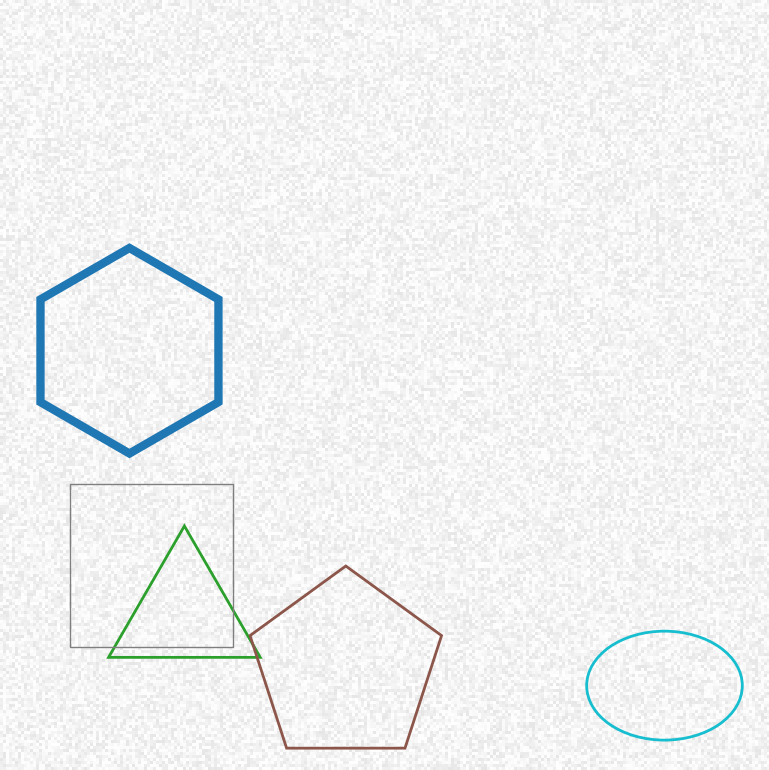[{"shape": "hexagon", "thickness": 3, "radius": 0.67, "center": [0.168, 0.544]}, {"shape": "triangle", "thickness": 1, "radius": 0.57, "center": [0.239, 0.203]}, {"shape": "pentagon", "thickness": 1, "radius": 0.65, "center": [0.449, 0.134]}, {"shape": "square", "thickness": 0.5, "radius": 0.53, "center": [0.197, 0.266]}, {"shape": "oval", "thickness": 1, "radius": 0.51, "center": [0.863, 0.11]}]